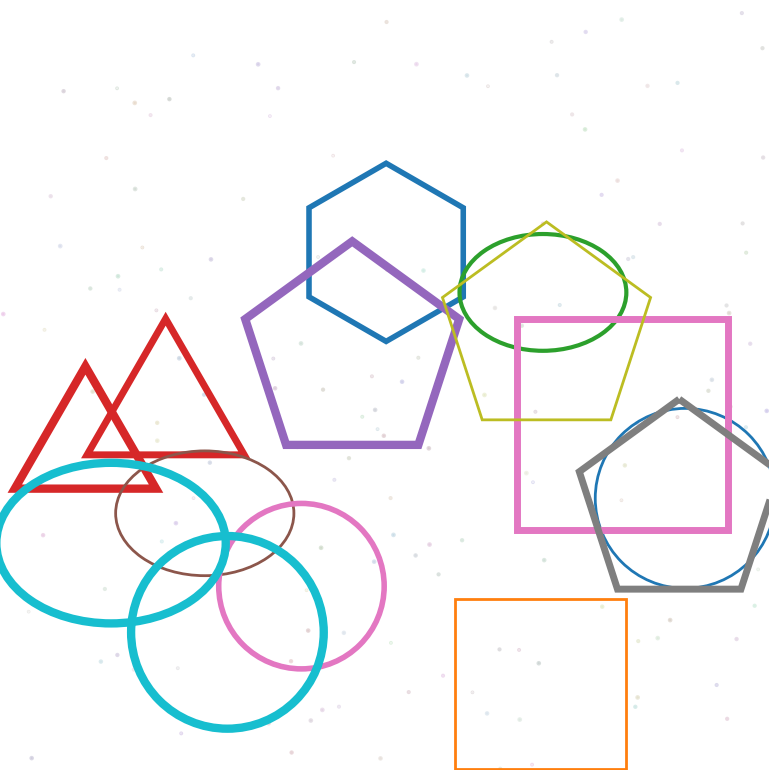[{"shape": "circle", "thickness": 1, "radius": 0.58, "center": [0.89, 0.353]}, {"shape": "hexagon", "thickness": 2, "radius": 0.58, "center": [0.501, 0.672]}, {"shape": "square", "thickness": 1, "radius": 0.55, "center": [0.702, 0.112]}, {"shape": "oval", "thickness": 1.5, "radius": 0.54, "center": [0.705, 0.62]}, {"shape": "triangle", "thickness": 2.5, "radius": 0.59, "center": [0.215, 0.468]}, {"shape": "triangle", "thickness": 3, "radius": 0.53, "center": [0.111, 0.418]}, {"shape": "pentagon", "thickness": 3, "radius": 0.73, "center": [0.457, 0.54]}, {"shape": "oval", "thickness": 1, "radius": 0.58, "center": [0.266, 0.333]}, {"shape": "circle", "thickness": 2, "radius": 0.54, "center": [0.391, 0.239]}, {"shape": "square", "thickness": 2.5, "radius": 0.68, "center": [0.808, 0.449]}, {"shape": "pentagon", "thickness": 2.5, "radius": 0.68, "center": [0.882, 0.345]}, {"shape": "pentagon", "thickness": 1, "radius": 0.71, "center": [0.71, 0.57]}, {"shape": "circle", "thickness": 3, "radius": 0.63, "center": [0.295, 0.179]}, {"shape": "oval", "thickness": 3, "radius": 0.74, "center": [0.144, 0.295]}]